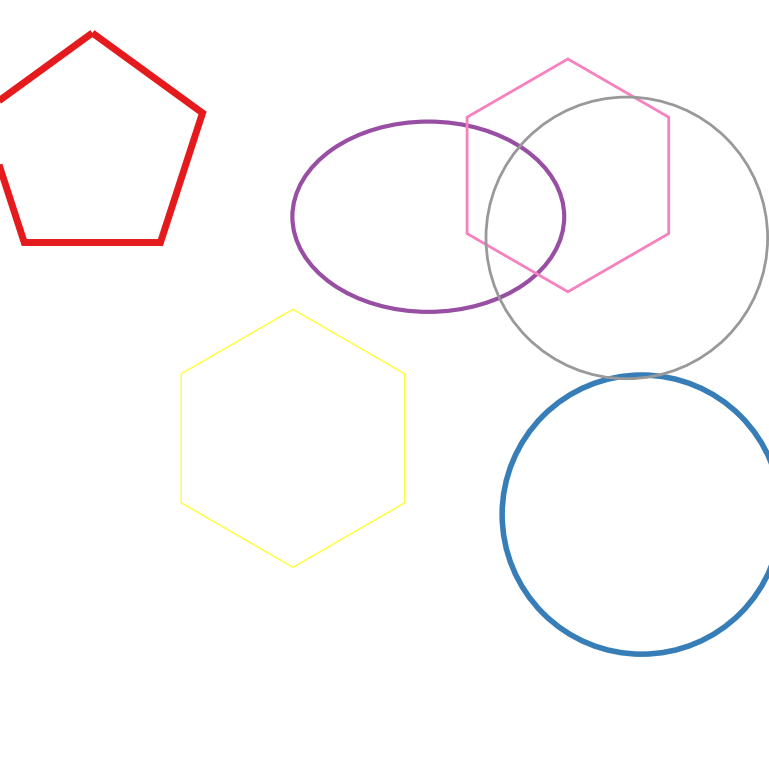[{"shape": "pentagon", "thickness": 2.5, "radius": 0.75, "center": [0.12, 0.807]}, {"shape": "circle", "thickness": 2, "radius": 0.91, "center": [0.833, 0.332]}, {"shape": "oval", "thickness": 1.5, "radius": 0.88, "center": [0.556, 0.719]}, {"shape": "hexagon", "thickness": 0.5, "radius": 0.84, "center": [0.38, 0.431]}, {"shape": "hexagon", "thickness": 1, "radius": 0.76, "center": [0.738, 0.772]}, {"shape": "circle", "thickness": 1, "radius": 0.91, "center": [0.814, 0.691]}]